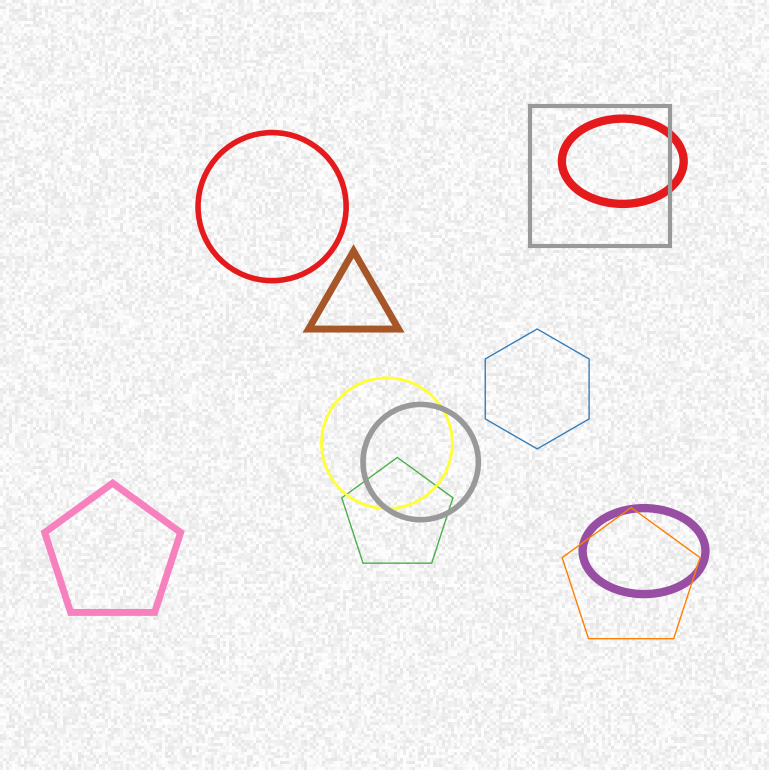[{"shape": "circle", "thickness": 2, "radius": 0.48, "center": [0.353, 0.732]}, {"shape": "oval", "thickness": 3, "radius": 0.4, "center": [0.809, 0.791]}, {"shape": "hexagon", "thickness": 0.5, "radius": 0.39, "center": [0.698, 0.495]}, {"shape": "pentagon", "thickness": 0.5, "radius": 0.38, "center": [0.516, 0.33]}, {"shape": "oval", "thickness": 3, "radius": 0.4, "center": [0.836, 0.284]}, {"shape": "pentagon", "thickness": 0.5, "radius": 0.47, "center": [0.82, 0.247]}, {"shape": "circle", "thickness": 1, "radius": 0.42, "center": [0.502, 0.424]}, {"shape": "triangle", "thickness": 2.5, "radius": 0.34, "center": [0.459, 0.606]}, {"shape": "pentagon", "thickness": 2.5, "radius": 0.46, "center": [0.146, 0.28]}, {"shape": "circle", "thickness": 2, "radius": 0.37, "center": [0.546, 0.4]}, {"shape": "square", "thickness": 1.5, "radius": 0.46, "center": [0.779, 0.771]}]